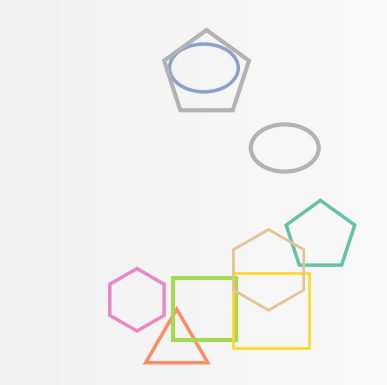[{"shape": "pentagon", "thickness": 2.5, "radius": 0.47, "center": [0.827, 0.387]}, {"shape": "triangle", "thickness": 2.5, "radius": 0.46, "center": [0.456, 0.104]}, {"shape": "oval", "thickness": 2.5, "radius": 0.44, "center": [0.526, 0.824]}, {"shape": "hexagon", "thickness": 2.5, "radius": 0.4, "center": [0.353, 0.221]}, {"shape": "square", "thickness": 3, "radius": 0.41, "center": [0.528, 0.197]}, {"shape": "square", "thickness": 2, "radius": 0.49, "center": [0.7, 0.194]}, {"shape": "hexagon", "thickness": 2, "radius": 0.52, "center": [0.693, 0.299]}, {"shape": "pentagon", "thickness": 3, "radius": 0.58, "center": [0.533, 0.807]}, {"shape": "oval", "thickness": 3, "radius": 0.44, "center": [0.735, 0.616]}]